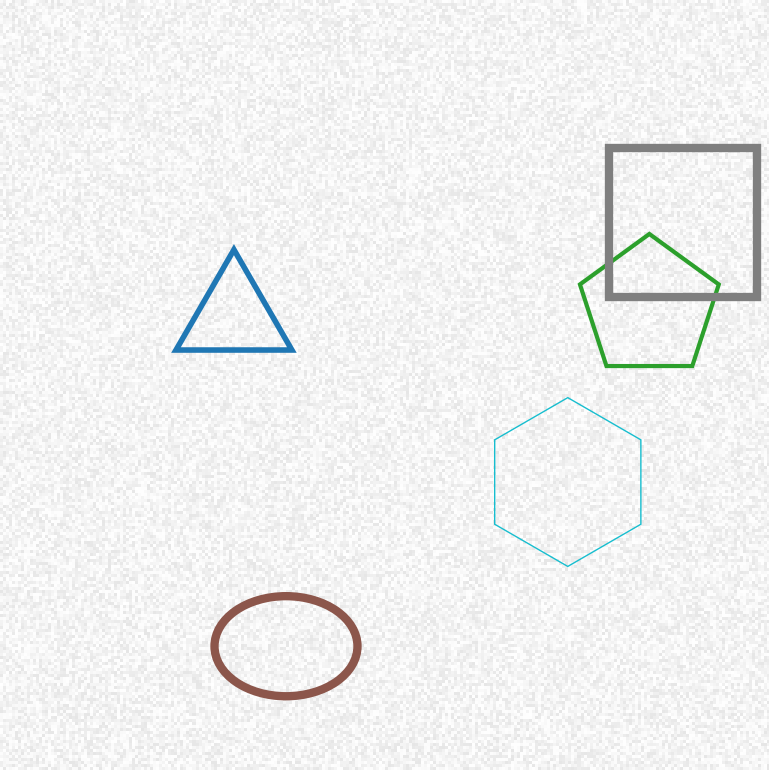[{"shape": "triangle", "thickness": 2, "radius": 0.43, "center": [0.304, 0.589]}, {"shape": "pentagon", "thickness": 1.5, "radius": 0.47, "center": [0.843, 0.601]}, {"shape": "oval", "thickness": 3, "radius": 0.46, "center": [0.371, 0.161]}, {"shape": "square", "thickness": 3, "radius": 0.48, "center": [0.887, 0.711]}, {"shape": "hexagon", "thickness": 0.5, "radius": 0.55, "center": [0.737, 0.374]}]